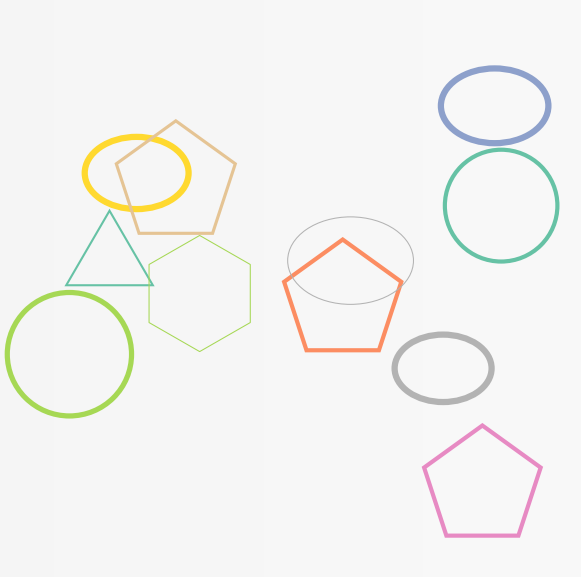[{"shape": "triangle", "thickness": 1, "radius": 0.43, "center": [0.188, 0.548]}, {"shape": "circle", "thickness": 2, "radius": 0.48, "center": [0.862, 0.643]}, {"shape": "pentagon", "thickness": 2, "radius": 0.53, "center": [0.59, 0.478]}, {"shape": "oval", "thickness": 3, "radius": 0.46, "center": [0.851, 0.816]}, {"shape": "pentagon", "thickness": 2, "radius": 0.53, "center": [0.83, 0.157]}, {"shape": "circle", "thickness": 2.5, "radius": 0.53, "center": [0.119, 0.386]}, {"shape": "hexagon", "thickness": 0.5, "radius": 0.5, "center": [0.344, 0.491]}, {"shape": "oval", "thickness": 3, "radius": 0.45, "center": [0.235, 0.7]}, {"shape": "pentagon", "thickness": 1.5, "radius": 0.54, "center": [0.302, 0.682]}, {"shape": "oval", "thickness": 3, "radius": 0.42, "center": [0.762, 0.361]}, {"shape": "oval", "thickness": 0.5, "radius": 0.54, "center": [0.603, 0.548]}]